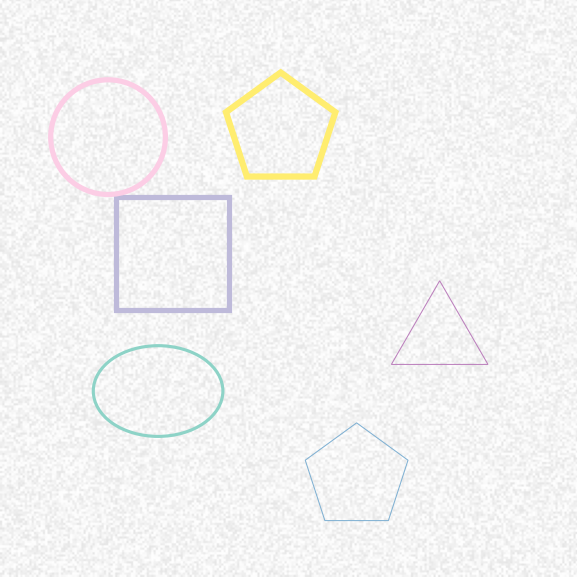[{"shape": "oval", "thickness": 1.5, "radius": 0.56, "center": [0.274, 0.322]}, {"shape": "square", "thickness": 2.5, "radius": 0.49, "center": [0.299, 0.56]}, {"shape": "pentagon", "thickness": 0.5, "radius": 0.47, "center": [0.618, 0.173]}, {"shape": "circle", "thickness": 2.5, "radius": 0.5, "center": [0.187, 0.762]}, {"shape": "triangle", "thickness": 0.5, "radius": 0.48, "center": [0.761, 0.416]}, {"shape": "pentagon", "thickness": 3, "radius": 0.5, "center": [0.486, 0.774]}]